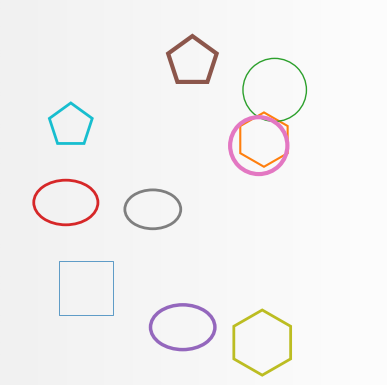[{"shape": "square", "thickness": 0.5, "radius": 0.35, "center": [0.222, 0.253]}, {"shape": "hexagon", "thickness": 1.5, "radius": 0.35, "center": [0.681, 0.637]}, {"shape": "circle", "thickness": 1, "radius": 0.41, "center": [0.709, 0.766]}, {"shape": "oval", "thickness": 2, "radius": 0.41, "center": [0.17, 0.474]}, {"shape": "oval", "thickness": 2.5, "radius": 0.42, "center": [0.472, 0.15]}, {"shape": "pentagon", "thickness": 3, "radius": 0.33, "center": [0.497, 0.841]}, {"shape": "circle", "thickness": 3, "radius": 0.37, "center": [0.668, 0.622]}, {"shape": "oval", "thickness": 2, "radius": 0.36, "center": [0.394, 0.456]}, {"shape": "hexagon", "thickness": 2, "radius": 0.42, "center": [0.677, 0.11]}, {"shape": "pentagon", "thickness": 2, "radius": 0.29, "center": [0.183, 0.674]}]